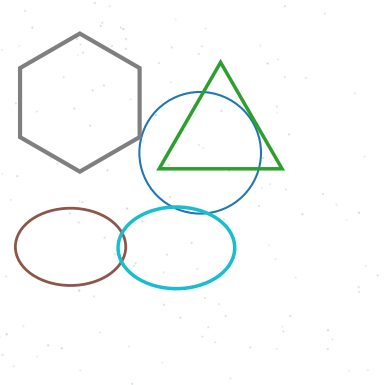[{"shape": "circle", "thickness": 1.5, "radius": 0.79, "center": [0.52, 0.603]}, {"shape": "triangle", "thickness": 2.5, "radius": 0.92, "center": [0.573, 0.654]}, {"shape": "oval", "thickness": 2, "radius": 0.72, "center": [0.183, 0.359]}, {"shape": "hexagon", "thickness": 3, "radius": 0.9, "center": [0.207, 0.734]}, {"shape": "oval", "thickness": 2.5, "radius": 0.76, "center": [0.458, 0.356]}]